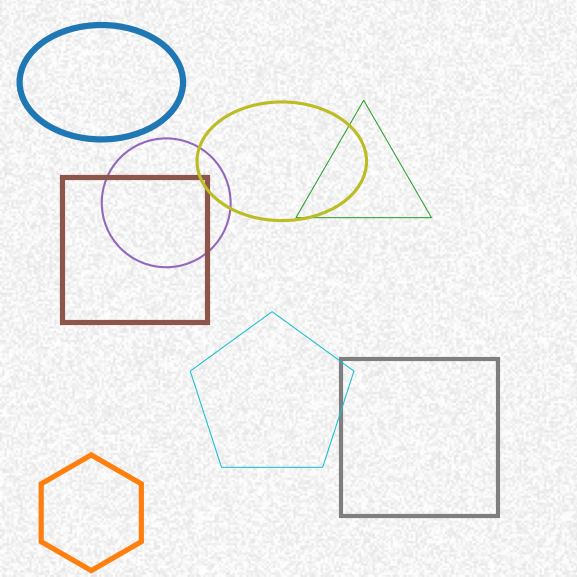[{"shape": "oval", "thickness": 3, "radius": 0.71, "center": [0.175, 0.857]}, {"shape": "hexagon", "thickness": 2.5, "radius": 0.5, "center": [0.158, 0.111]}, {"shape": "triangle", "thickness": 0.5, "radius": 0.68, "center": [0.63, 0.69]}, {"shape": "circle", "thickness": 1, "radius": 0.56, "center": [0.288, 0.648]}, {"shape": "square", "thickness": 2.5, "radius": 0.63, "center": [0.233, 0.568]}, {"shape": "square", "thickness": 2, "radius": 0.68, "center": [0.726, 0.242]}, {"shape": "oval", "thickness": 1.5, "radius": 0.73, "center": [0.488, 0.72]}, {"shape": "pentagon", "thickness": 0.5, "radius": 0.75, "center": [0.471, 0.311]}]